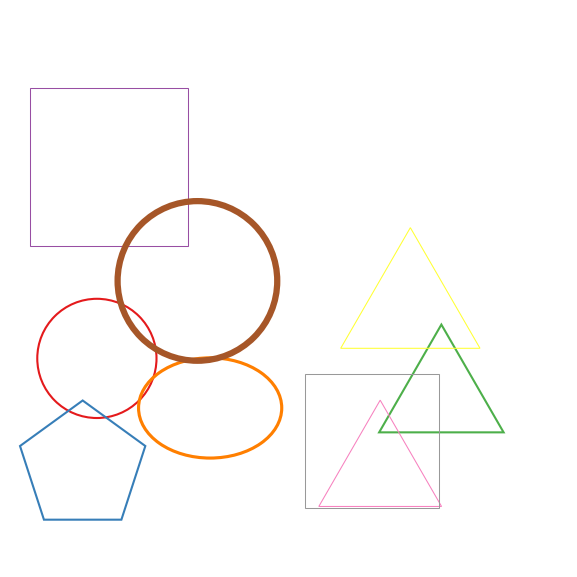[{"shape": "circle", "thickness": 1, "radius": 0.52, "center": [0.168, 0.379]}, {"shape": "pentagon", "thickness": 1, "radius": 0.57, "center": [0.143, 0.192]}, {"shape": "triangle", "thickness": 1, "radius": 0.62, "center": [0.764, 0.313]}, {"shape": "square", "thickness": 0.5, "radius": 0.68, "center": [0.188, 0.71]}, {"shape": "oval", "thickness": 1.5, "radius": 0.62, "center": [0.364, 0.293]}, {"shape": "triangle", "thickness": 0.5, "radius": 0.7, "center": [0.711, 0.466]}, {"shape": "circle", "thickness": 3, "radius": 0.69, "center": [0.342, 0.513]}, {"shape": "triangle", "thickness": 0.5, "radius": 0.61, "center": [0.658, 0.184]}, {"shape": "square", "thickness": 0.5, "radius": 0.58, "center": [0.644, 0.236]}]